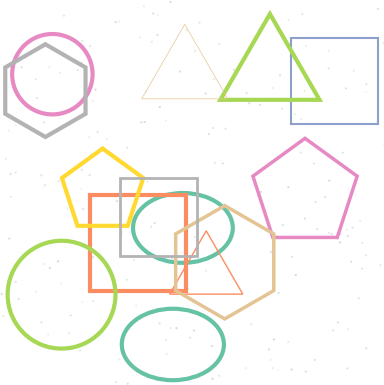[{"shape": "oval", "thickness": 3, "radius": 0.66, "center": [0.449, 0.105]}, {"shape": "oval", "thickness": 3, "radius": 0.65, "center": [0.475, 0.408]}, {"shape": "triangle", "thickness": 1, "radius": 0.55, "center": [0.536, 0.291]}, {"shape": "square", "thickness": 3, "radius": 0.63, "center": [0.358, 0.369]}, {"shape": "square", "thickness": 1.5, "radius": 0.56, "center": [0.87, 0.789]}, {"shape": "circle", "thickness": 3, "radius": 0.52, "center": [0.136, 0.807]}, {"shape": "pentagon", "thickness": 2.5, "radius": 0.71, "center": [0.792, 0.498]}, {"shape": "triangle", "thickness": 3, "radius": 0.74, "center": [0.701, 0.815]}, {"shape": "circle", "thickness": 3, "radius": 0.7, "center": [0.16, 0.235]}, {"shape": "pentagon", "thickness": 3, "radius": 0.55, "center": [0.266, 0.503]}, {"shape": "hexagon", "thickness": 2.5, "radius": 0.74, "center": [0.584, 0.319]}, {"shape": "triangle", "thickness": 0.5, "radius": 0.65, "center": [0.48, 0.808]}, {"shape": "square", "thickness": 2, "radius": 0.5, "center": [0.411, 0.437]}, {"shape": "hexagon", "thickness": 3, "radius": 0.6, "center": [0.118, 0.765]}]